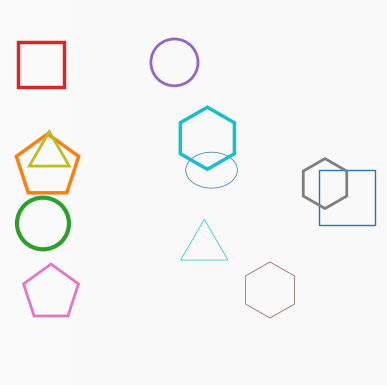[{"shape": "oval", "thickness": 0.5, "radius": 0.33, "center": [0.546, 0.558]}, {"shape": "square", "thickness": 1, "radius": 0.36, "center": [0.896, 0.488]}, {"shape": "pentagon", "thickness": 2.5, "radius": 0.42, "center": [0.123, 0.568]}, {"shape": "circle", "thickness": 3, "radius": 0.34, "center": [0.111, 0.42]}, {"shape": "square", "thickness": 2.5, "radius": 0.29, "center": [0.105, 0.832]}, {"shape": "circle", "thickness": 2, "radius": 0.3, "center": [0.45, 0.838]}, {"shape": "hexagon", "thickness": 0.5, "radius": 0.36, "center": [0.697, 0.247]}, {"shape": "pentagon", "thickness": 2, "radius": 0.37, "center": [0.132, 0.24]}, {"shape": "hexagon", "thickness": 2, "radius": 0.32, "center": [0.839, 0.523]}, {"shape": "triangle", "thickness": 2, "radius": 0.3, "center": [0.127, 0.598]}, {"shape": "triangle", "thickness": 0.5, "radius": 0.35, "center": [0.527, 0.36]}, {"shape": "hexagon", "thickness": 2.5, "radius": 0.4, "center": [0.535, 0.641]}]